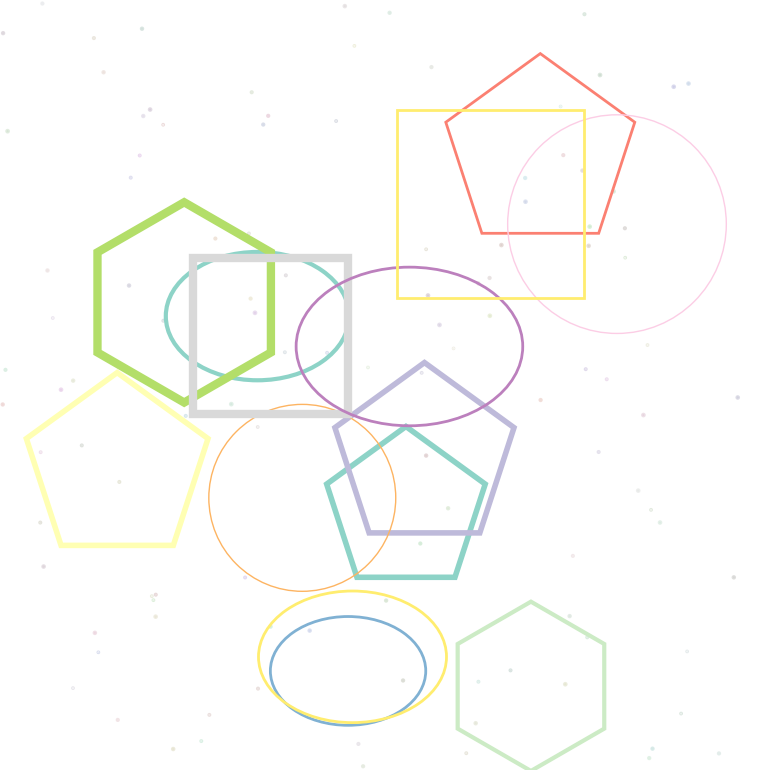[{"shape": "oval", "thickness": 1.5, "radius": 0.6, "center": [0.334, 0.589]}, {"shape": "pentagon", "thickness": 2, "radius": 0.54, "center": [0.527, 0.338]}, {"shape": "pentagon", "thickness": 2, "radius": 0.62, "center": [0.152, 0.392]}, {"shape": "pentagon", "thickness": 2, "radius": 0.61, "center": [0.551, 0.407]}, {"shape": "pentagon", "thickness": 1, "radius": 0.65, "center": [0.702, 0.801]}, {"shape": "oval", "thickness": 1, "radius": 0.5, "center": [0.452, 0.129]}, {"shape": "circle", "thickness": 0.5, "radius": 0.61, "center": [0.393, 0.353]}, {"shape": "hexagon", "thickness": 3, "radius": 0.65, "center": [0.239, 0.607]}, {"shape": "circle", "thickness": 0.5, "radius": 0.71, "center": [0.801, 0.709]}, {"shape": "square", "thickness": 3, "radius": 0.5, "center": [0.351, 0.564]}, {"shape": "oval", "thickness": 1, "radius": 0.74, "center": [0.532, 0.55]}, {"shape": "hexagon", "thickness": 1.5, "radius": 0.55, "center": [0.69, 0.109]}, {"shape": "oval", "thickness": 1, "radius": 0.61, "center": [0.458, 0.147]}, {"shape": "square", "thickness": 1, "radius": 0.61, "center": [0.637, 0.735]}]